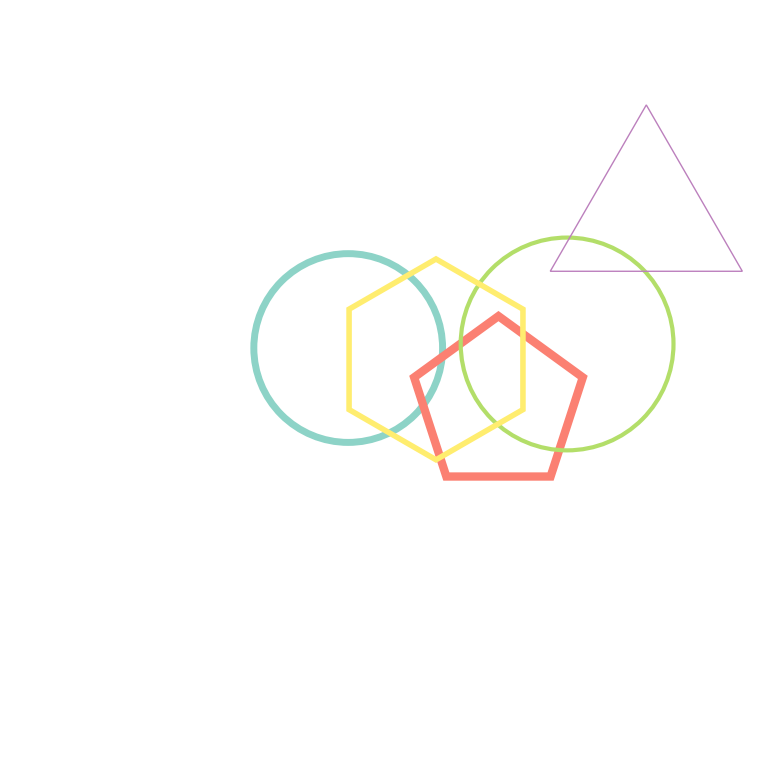[{"shape": "circle", "thickness": 2.5, "radius": 0.61, "center": [0.452, 0.548]}, {"shape": "pentagon", "thickness": 3, "radius": 0.58, "center": [0.647, 0.474]}, {"shape": "circle", "thickness": 1.5, "radius": 0.69, "center": [0.736, 0.553]}, {"shape": "triangle", "thickness": 0.5, "radius": 0.72, "center": [0.839, 0.72]}, {"shape": "hexagon", "thickness": 2, "radius": 0.65, "center": [0.566, 0.533]}]